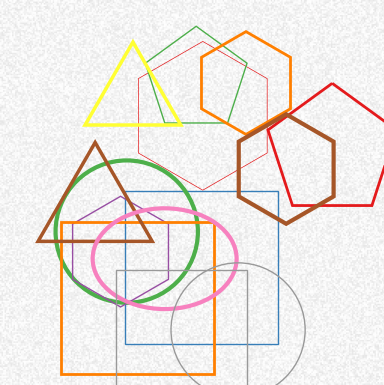[{"shape": "pentagon", "thickness": 2, "radius": 0.88, "center": [0.863, 0.608]}, {"shape": "hexagon", "thickness": 0.5, "radius": 0.97, "center": [0.527, 0.699]}, {"shape": "square", "thickness": 1, "radius": 0.99, "center": [0.524, 0.305]}, {"shape": "circle", "thickness": 3, "radius": 0.92, "center": [0.329, 0.398]}, {"shape": "pentagon", "thickness": 1, "radius": 0.69, "center": [0.51, 0.793]}, {"shape": "hexagon", "thickness": 1, "radius": 0.72, "center": [0.313, 0.346]}, {"shape": "square", "thickness": 2, "radius": 0.99, "center": [0.357, 0.226]}, {"shape": "hexagon", "thickness": 2, "radius": 0.67, "center": [0.639, 0.784]}, {"shape": "triangle", "thickness": 2.5, "radius": 0.72, "center": [0.345, 0.747]}, {"shape": "triangle", "thickness": 2.5, "radius": 0.86, "center": [0.247, 0.459]}, {"shape": "hexagon", "thickness": 3, "radius": 0.71, "center": [0.743, 0.561]}, {"shape": "oval", "thickness": 3, "radius": 0.93, "center": [0.428, 0.328]}, {"shape": "square", "thickness": 1, "radius": 0.85, "center": [0.471, 0.128]}, {"shape": "circle", "thickness": 1, "radius": 0.87, "center": [0.618, 0.143]}]